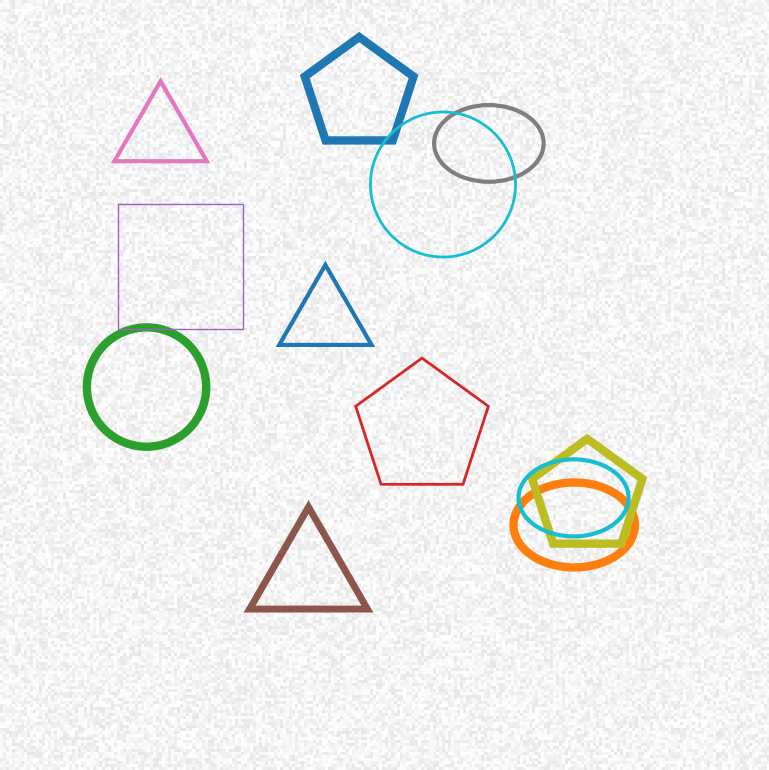[{"shape": "pentagon", "thickness": 3, "radius": 0.37, "center": [0.466, 0.878]}, {"shape": "triangle", "thickness": 1.5, "radius": 0.35, "center": [0.423, 0.587]}, {"shape": "oval", "thickness": 3, "radius": 0.39, "center": [0.746, 0.318]}, {"shape": "circle", "thickness": 3, "radius": 0.39, "center": [0.19, 0.497]}, {"shape": "pentagon", "thickness": 1, "radius": 0.45, "center": [0.548, 0.444]}, {"shape": "square", "thickness": 0.5, "radius": 0.41, "center": [0.235, 0.654]}, {"shape": "triangle", "thickness": 2.5, "radius": 0.44, "center": [0.401, 0.253]}, {"shape": "triangle", "thickness": 1.5, "radius": 0.35, "center": [0.209, 0.825]}, {"shape": "oval", "thickness": 1.5, "radius": 0.36, "center": [0.635, 0.814]}, {"shape": "pentagon", "thickness": 3, "radius": 0.38, "center": [0.763, 0.355]}, {"shape": "circle", "thickness": 1, "radius": 0.47, "center": [0.575, 0.76]}, {"shape": "oval", "thickness": 1.5, "radius": 0.36, "center": [0.745, 0.353]}]